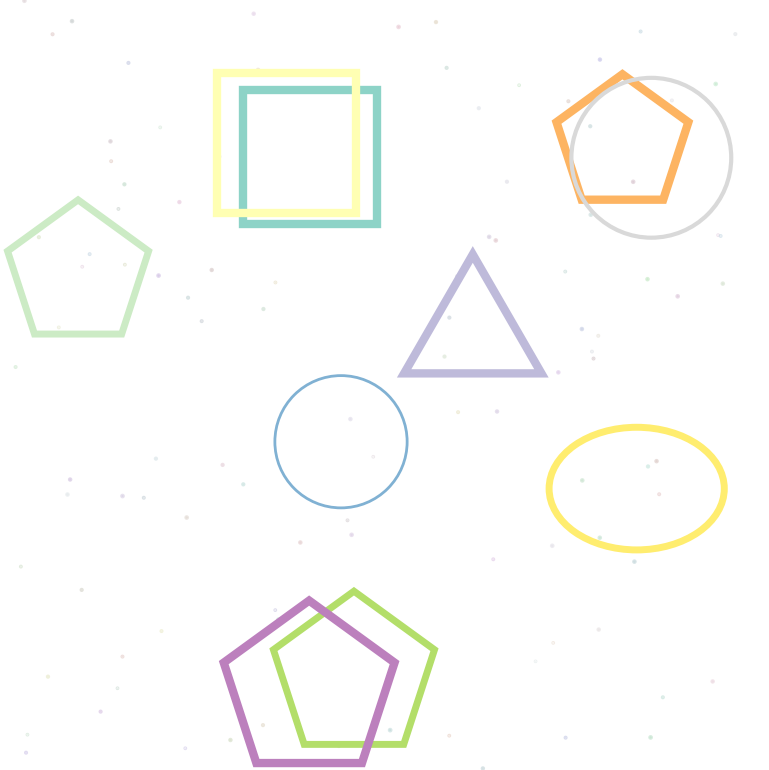[{"shape": "square", "thickness": 3, "radius": 0.44, "center": [0.403, 0.796]}, {"shape": "square", "thickness": 3, "radius": 0.45, "center": [0.372, 0.814]}, {"shape": "triangle", "thickness": 3, "radius": 0.51, "center": [0.614, 0.567]}, {"shape": "circle", "thickness": 1, "radius": 0.43, "center": [0.443, 0.426]}, {"shape": "pentagon", "thickness": 3, "radius": 0.45, "center": [0.808, 0.814]}, {"shape": "pentagon", "thickness": 2.5, "radius": 0.55, "center": [0.46, 0.122]}, {"shape": "circle", "thickness": 1.5, "radius": 0.52, "center": [0.846, 0.795]}, {"shape": "pentagon", "thickness": 3, "radius": 0.58, "center": [0.401, 0.103]}, {"shape": "pentagon", "thickness": 2.5, "radius": 0.48, "center": [0.101, 0.644]}, {"shape": "oval", "thickness": 2.5, "radius": 0.57, "center": [0.827, 0.365]}]